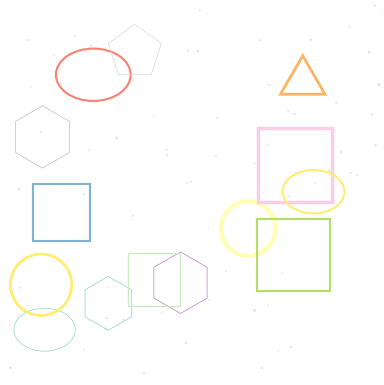[{"shape": "oval", "thickness": 0.5, "radius": 0.4, "center": [0.116, 0.144]}, {"shape": "hexagon", "thickness": 0.5, "radius": 0.35, "center": [0.282, 0.212]}, {"shape": "circle", "thickness": 3, "radius": 0.35, "center": [0.645, 0.406]}, {"shape": "hexagon", "thickness": 0.5, "radius": 0.4, "center": [0.11, 0.644]}, {"shape": "oval", "thickness": 1.5, "radius": 0.49, "center": [0.242, 0.806]}, {"shape": "square", "thickness": 1.5, "radius": 0.37, "center": [0.16, 0.448]}, {"shape": "triangle", "thickness": 2, "radius": 0.33, "center": [0.786, 0.789]}, {"shape": "square", "thickness": 1.5, "radius": 0.47, "center": [0.763, 0.338]}, {"shape": "square", "thickness": 2.5, "radius": 0.48, "center": [0.766, 0.571]}, {"shape": "pentagon", "thickness": 0.5, "radius": 0.36, "center": [0.35, 0.865]}, {"shape": "hexagon", "thickness": 0.5, "radius": 0.4, "center": [0.469, 0.266]}, {"shape": "square", "thickness": 1, "radius": 0.34, "center": [0.4, 0.274]}, {"shape": "oval", "thickness": 1.5, "radius": 0.4, "center": [0.814, 0.502]}, {"shape": "circle", "thickness": 2, "radius": 0.4, "center": [0.107, 0.26]}]